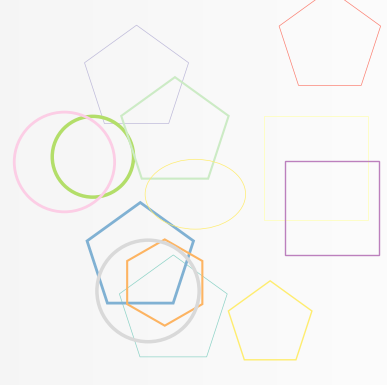[{"shape": "pentagon", "thickness": 0.5, "radius": 0.73, "center": [0.447, 0.191]}, {"shape": "square", "thickness": 0.5, "radius": 0.67, "center": [0.816, 0.564]}, {"shape": "pentagon", "thickness": 0.5, "radius": 0.71, "center": [0.352, 0.793]}, {"shape": "pentagon", "thickness": 0.5, "radius": 0.69, "center": [0.851, 0.89]}, {"shape": "pentagon", "thickness": 2, "radius": 0.72, "center": [0.362, 0.33]}, {"shape": "hexagon", "thickness": 1.5, "radius": 0.56, "center": [0.425, 0.266]}, {"shape": "circle", "thickness": 2.5, "radius": 0.52, "center": [0.24, 0.593]}, {"shape": "circle", "thickness": 2, "radius": 0.65, "center": [0.166, 0.579]}, {"shape": "circle", "thickness": 2.5, "radius": 0.66, "center": [0.382, 0.244]}, {"shape": "square", "thickness": 1, "radius": 0.61, "center": [0.857, 0.459]}, {"shape": "pentagon", "thickness": 1.5, "radius": 0.73, "center": [0.451, 0.654]}, {"shape": "oval", "thickness": 0.5, "radius": 0.65, "center": [0.504, 0.495]}, {"shape": "pentagon", "thickness": 1, "radius": 0.57, "center": [0.697, 0.157]}]